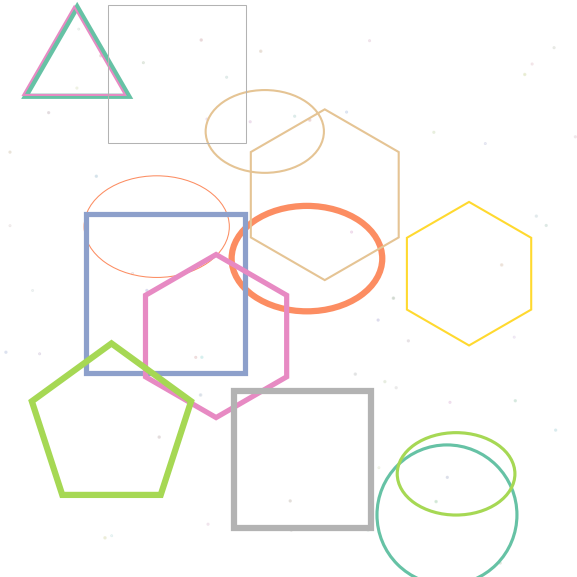[{"shape": "triangle", "thickness": 2.5, "radius": 0.52, "center": [0.134, 0.884]}, {"shape": "circle", "thickness": 1.5, "radius": 0.61, "center": [0.774, 0.108]}, {"shape": "oval", "thickness": 0.5, "radius": 0.63, "center": [0.271, 0.607]}, {"shape": "oval", "thickness": 3, "radius": 0.65, "center": [0.531, 0.551]}, {"shape": "square", "thickness": 2.5, "radius": 0.69, "center": [0.287, 0.491]}, {"shape": "hexagon", "thickness": 2.5, "radius": 0.71, "center": [0.374, 0.417]}, {"shape": "triangle", "thickness": 1, "radius": 0.51, "center": [0.128, 0.886]}, {"shape": "pentagon", "thickness": 3, "radius": 0.72, "center": [0.193, 0.259]}, {"shape": "oval", "thickness": 1.5, "radius": 0.51, "center": [0.79, 0.179]}, {"shape": "hexagon", "thickness": 1, "radius": 0.62, "center": [0.812, 0.525]}, {"shape": "hexagon", "thickness": 1, "radius": 0.74, "center": [0.562, 0.662]}, {"shape": "oval", "thickness": 1, "radius": 0.51, "center": [0.458, 0.772]}, {"shape": "square", "thickness": 0.5, "radius": 0.6, "center": [0.306, 0.871]}, {"shape": "square", "thickness": 3, "radius": 0.6, "center": [0.524, 0.203]}]